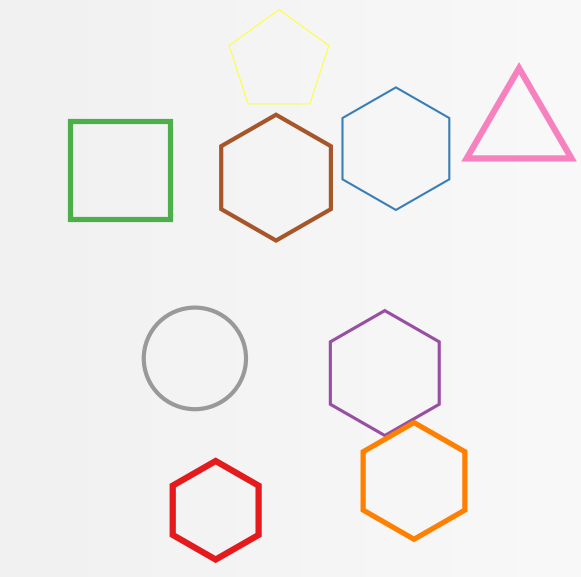[{"shape": "hexagon", "thickness": 3, "radius": 0.43, "center": [0.371, 0.116]}, {"shape": "hexagon", "thickness": 1, "radius": 0.53, "center": [0.681, 0.742]}, {"shape": "square", "thickness": 2.5, "radius": 0.43, "center": [0.207, 0.705]}, {"shape": "hexagon", "thickness": 1.5, "radius": 0.54, "center": [0.662, 0.353]}, {"shape": "hexagon", "thickness": 2.5, "radius": 0.51, "center": [0.712, 0.166]}, {"shape": "pentagon", "thickness": 0.5, "radius": 0.45, "center": [0.48, 0.892]}, {"shape": "hexagon", "thickness": 2, "radius": 0.54, "center": [0.475, 0.692]}, {"shape": "triangle", "thickness": 3, "radius": 0.52, "center": [0.893, 0.777]}, {"shape": "circle", "thickness": 2, "radius": 0.44, "center": [0.335, 0.379]}]